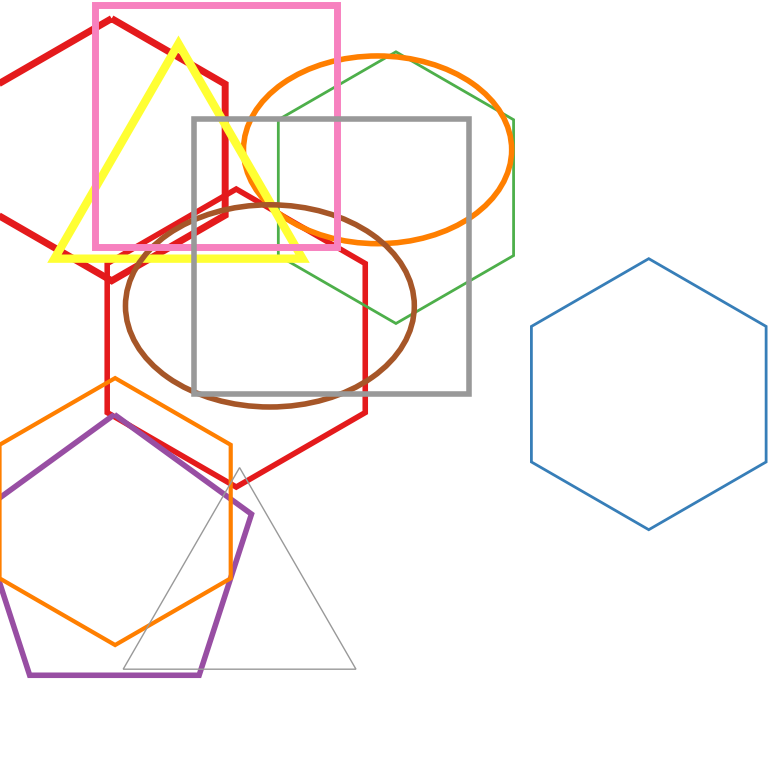[{"shape": "hexagon", "thickness": 2, "radius": 0.97, "center": [0.307, 0.561]}, {"shape": "hexagon", "thickness": 2.5, "radius": 0.85, "center": [0.145, 0.806]}, {"shape": "hexagon", "thickness": 1, "radius": 0.88, "center": [0.843, 0.488]}, {"shape": "hexagon", "thickness": 1, "radius": 0.88, "center": [0.514, 0.756]}, {"shape": "pentagon", "thickness": 2, "radius": 0.94, "center": [0.149, 0.274]}, {"shape": "oval", "thickness": 2, "radius": 0.87, "center": [0.49, 0.805]}, {"shape": "hexagon", "thickness": 1.5, "radius": 0.87, "center": [0.15, 0.336]}, {"shape": "triangle", "thickness": 3, "radius": 0.93, "center": [0.232, 0.757]}, {"shape": "oval", "thickness": 2, "radius": 0.94, "center": [0.351, 0.603]}, {"shape": "square", "thickness": 2.5, "radius": 0.78, "center": [0.28, 0.836]}, {"shape": "square", "thickness": 2, "radius": 0.89, "center": [0.431, 0.667]}, {"shape": "triangle", "thickness": 0.5, "radius": 0.87, "center": [0.311, 0.218]}]